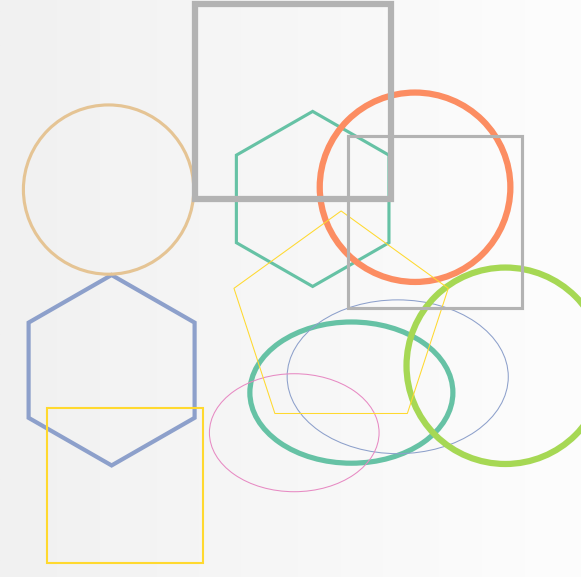[{"shape": "oval", "thickness": 2.5, "radius": 0.87, "center": [0.605, 0.319]}, {"shape": "hexagon", "thickness": 1.5, "radius": 0.76, "center": [0.538, 0.655]}, {"shape": "circle", "thickness": 3, "radius": 0.82, "center": [0.714, 0.675]}, {"shape": "oval", "thickness": 0.5, "radius": 0.95, "center": [0.684, 0.347]}, {"shape": "hexagon", "thickness": 2, "radius": 0.82, "center": [0.192, 0.358]}, {"shape": "oval", "thickness": 0.5, "radius": 0.73, "center": [0.506, 0.25]}, {"shape": "circle", "thickness": 3, "radius": 0.85, "center": [0.869, 0.366]}, {"shape": "square", "thickness": 1, "radius": 0.67, "center": [0.215, 0.159]}, {"shape": "pentagon", "thickness": 0.5, "radius": 0.97, "center": [0.587, 0.44]}, {"shape": "circle", "thickness": 1.5, "radius": 0.73, "center": [0.187, 0.671]}, {"shape": "square", "thickness": 3, "radius": 0.84, "center": [0.504, 0.823]}, {"shape": "square", "thickness": 1.5, "radius": 0.75, "center": [0.748, 0.615]}]